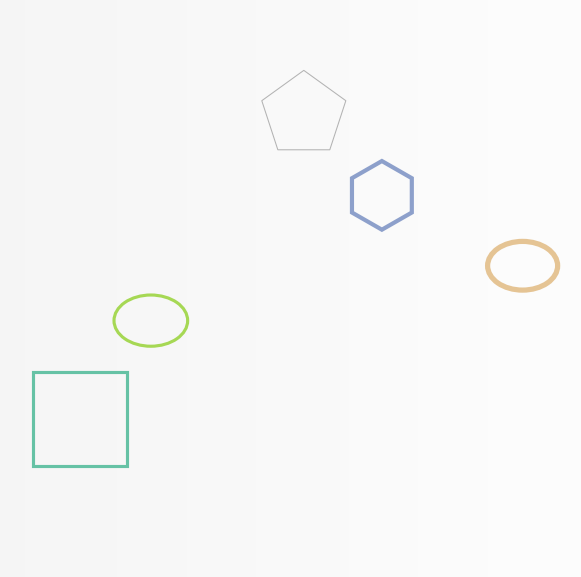[{"shape": "square", "thickness": 1.5, "radius": 0.4, "center": [0.137, 0.274]}, {"shape": "hexagon", "thickness": 2, "radius": 0.3, "center": [0.657, 0.661]}, {"shape": "oval", "thickness": 1.5, "radius": 0.32, "center": [0.259, 0.444]}, {"shape": "oval", "thickness": 2.5, "radius": 0.3, "center": [0.899, 0.539]}, {"shape": "pentagon", "thickness": 0.5, "radius": 0.38, "center": [0.523, 0.801]}]